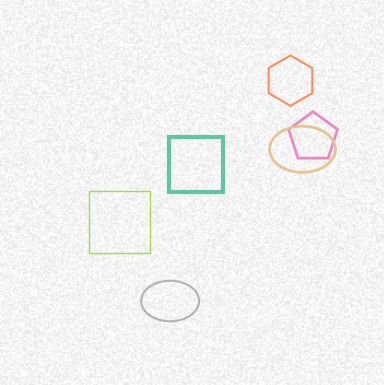[{"shape": "square", "thickness": 3, "radius": 0.35, "center": [0.509, 0.572]}, {"shape": "hexagon", "thickness": 1.5, "radius": 0.33, "center": [0.754, 0.791]}, {"shape": "pentagon", "thickness": 2, "radius": 0.33, "center": [0.813, 0.643]}, {"shape": "square", "thickness": 1, "radius": 0.4, "center": [0.311, 0.423]}, {"shape": "oval", "thickness": 2, "radius": 0.43, "center": [0.786, 0.612]}, {"shape": "oval", "thickness": 1.5, "radius": 0.38, "center": [0.442, 0.218]}]